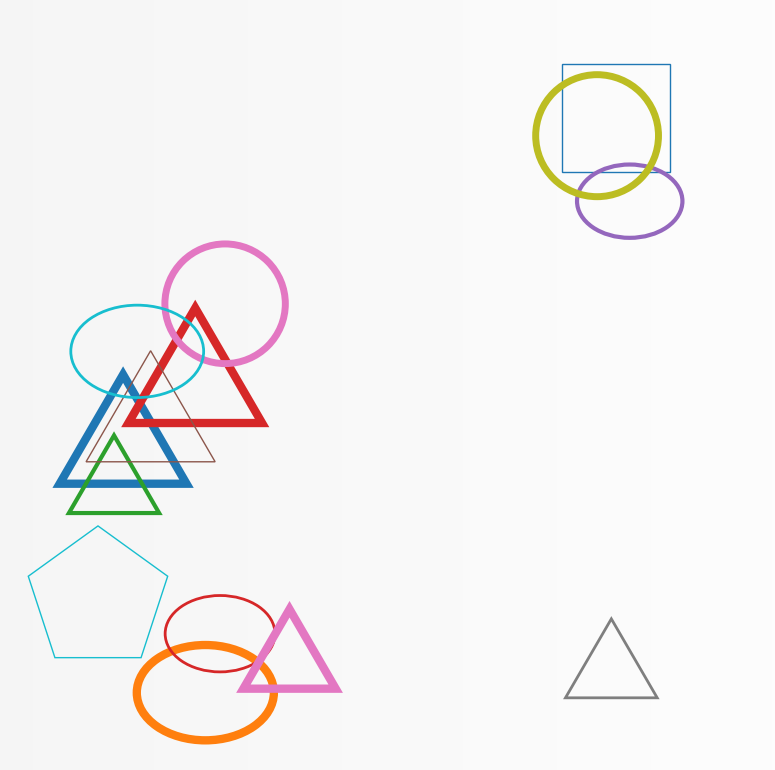[{"shape": "triangle", "thickness": 3, "radius": 0.47, "center": [0.159, 0.419]}, {"shape": "square", "thickness": 0.5, "radius": 0.35, "center": [0.795, 0.846]}, {"shape": "oval", "thickness": 3, "radius": 0.44, "center": [0.265, 0.1]}, {"shape": "triangle", "thickness": 1.5, "radius": 0.34, "center": [0.147, 0.367]}, {"shape": "triangle", "thickness": 3, "radius": 0.5, "center": [0.252, 0.5]}, {"shape": "oval", "thickness": 1, "radius": 0.35, "center": [0.284, 0.177]}, {"shape": "oval", "thickness": 1.5, "radius": 0.34, "center": [0.813, 0.739]}, {"shape": "triangle", "thickness": 0.5, "radius": 0.48, "center": [0.194, 0.448]}, {"shape": "triangle", "thickness": 3, "radius": 0.34, "center": [0.374, 0.14]}, {"shape": "circle", "thickness": 2.5, "radius": 0.39, "center": [0.29, 0.605]}, {"shape": "triangle", "thickness": 1, "radius": 0.34, "center": [0.789, 0.128]}, {"shape": "circle", "thickness": 2.5, "radius": 0.4, "center": [0.77, 0.824]}, {"shape": "pentagon", "thickness": 0.5, "radius": 0.47, "center": [0.126, 0.222]}, {"shape": "oval", "thickness": 1, "radius": 0.43, "center": [0.177, 0.544]}]